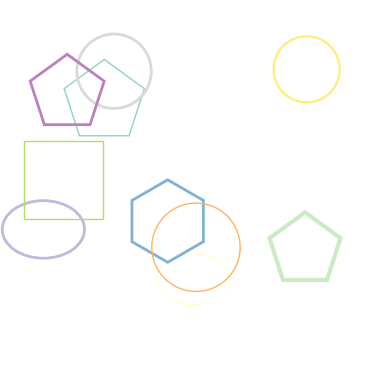[{"shape": "pentagon", "thickness": 1, "radius": 0.55, "center": [0.271, 0.736]}, {"shape": "oval", "thickness": 0.5, "radius": 0.47, "center": [0.501, 0.275]}, {"shape": "oval", "thickness": 2, "radius": 0.53, "center": [0.113, 0.404]}, {"shape": "hexagon", "thickness": 2, "radius": 0.54, "center": [0.436, 0.426]}, {"shape": "circle", "thickness": 1, "radius": 0.57, "center": [0.509, 0.358]}, {"shape": "square", "thickness": 1, "radius": 0.51, "center": [0.165, 0.532]}, {"shape": "circle", "thickness": 2, "radius": 0.48, "center": [0.296, 0.815]}, {"shape": "pentagon", "thickness": 2, "radius": 0.51, "center": [0.175, 0.758]}, {"shape": "pentagon", "thickness": 3, "radius": 0.49, "center": [0.792, 0.351]}, {"shape": "circle", "thickness": 1.5, "radius": 0.43, "center": [0.797, 0.82]}]